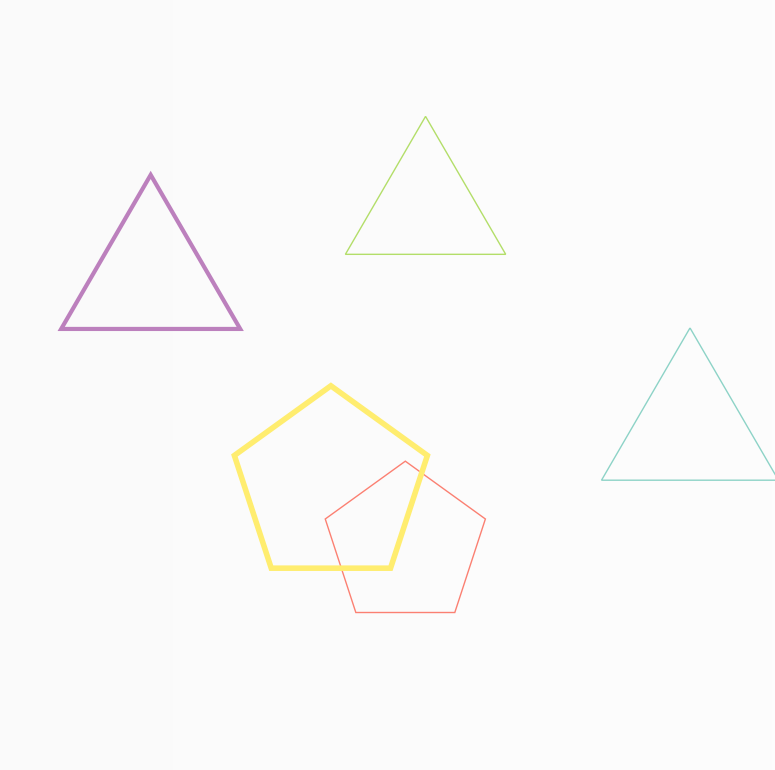[{"shape": "triangle", "thickness": 0.5, "radius": 0.66, "center": [0.89, 0.442]}, {"shape": "pentagon", "thickness": 0.5, "radius": 0.54, "center": [0.523, 0.292]}, {"shape": "triangle", "thickness": 0.5, "radius": 0.6, "center": [0.549, 0.729]}, {"shape": "triangle", "thickness": 1.5, "radius": 0.67, "center": [0.194, 0.639]}, {"shape": "pentagon", "thickness": 2, "radius": 0.65, "center": [0.427, 0.368]}]